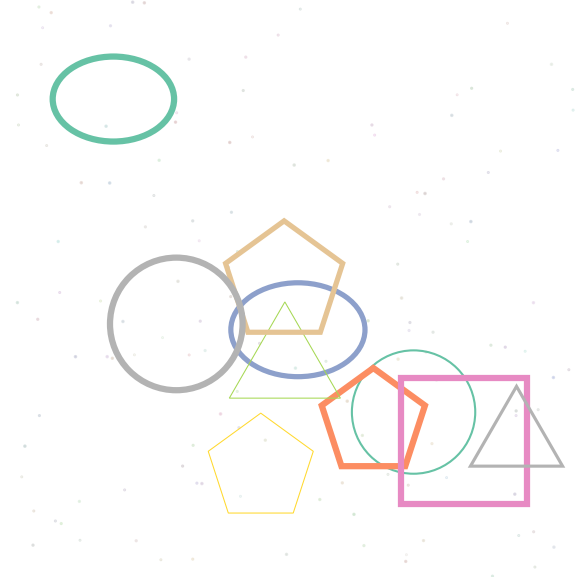[{"shape": "circle", "thickness": 1, "radius": 0.53, "center": [0.716, 0.286]}, {"shape": "oval", "thickness": 3, "radius": 0.53, "center": [0.196, 0.828]}, {"shape": "pentagon", "thickness": 3, "radius": 0.47, "center": [0.646, 0.268]}, {"shape": "oval", "thickness": 2.5, "radius": 0.58, "center": [0.516, 0.428]}, {"shape": "square", "thickness": 3, "radius": 0.54, "center": [0.804, 0.235]}, {"shape": "triangle", "thickness": 0.5, "radius": 0.56, "center": [0.493, 0.365]}, {"shape": "pentagon", "thickness": 0.5, "radius": 0.48, "center": [0.452, 0.188]}, {"shape": "pentagon", "thickness": 2.5, "radius": 0.53, "center": [0.492, 0.51]}, {"shape": "triangle", "thickness": 1.5, "radius": 0.46, "center": [0.894, 0.238]}, {"shape": "circle", "thickness": 3, "radius": 0.57, "center": [0.305, 0.438]}]